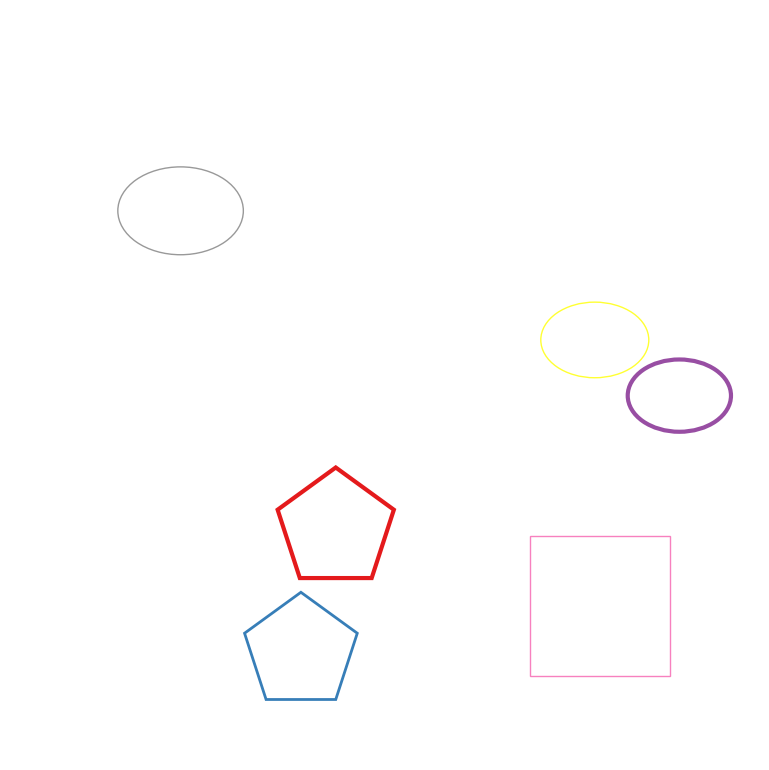[{"shape": "pentagon", "thickness": 1.5, "radius": 0.4, "center": [0.436, 0.313]}, {"shape": "pentagon", "thickness": 1, "radius": 0.38, "center": [0.391, 0.154]}, {"shape": "oval", "thickness": 1.5, "radius": 0.34, "center": [0.882, 0.486]}, {"shape": "oval", "thickness": 0.5, "radius": 0.35, "center": [0.772, 0.559]}, {"shape": "square", "thickness": 0.5, "radius": 0.45, "center": [0.779, 0.213]}, {"shape": "oval", "thickness": 0.5, "radius": 0.41, "center": [0.235, 0.726]}]